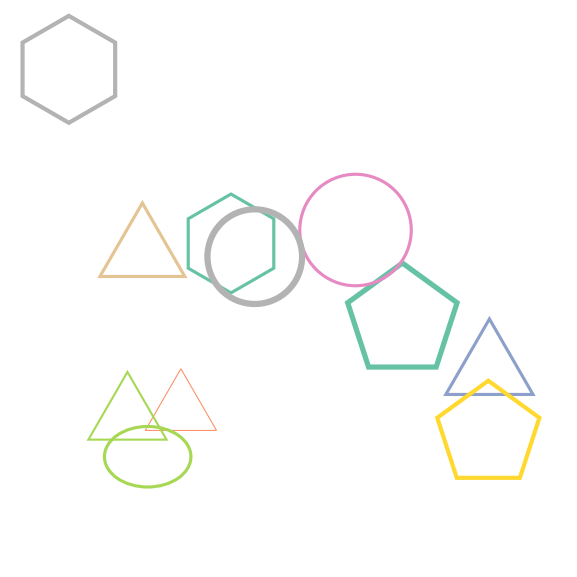[{"shape": "pentagon", "thickness": 2.5, "radius": 0.5, "center": [0.697, 0.444]}, {"shape": "hexagon", "thickness": 1.5, "radius": 0.43, "center": [0.4, 0.578]}, {"shape": "triangle", "thickness": 0.5, "radius": 0.36, "center": [0.313, 0.289]}, {"shape": "triangle", "thickness": 1.5, "radius": 0.44, "center": [0.847, 0.36]}, {"shape": "circle", "thickness": 1.5, "radius": 0.48, "center": [0.616, 0.601]}, {"shape": "triangle", "thickness": 1, "radius": 0.39, "center": [0.221, 0.277]}, {"shape": "oval", "thickness": 1.5, "radius": 0.37, "center": [0.256, 0.208]}, {"shape": "pentagon", "thickness": 2, "radius": 0.46, "center": [0.846, 0.247]}, {"shape": "triangle", "thickness": 1.5, "radius": 0.42, "center": [0.246, 0.563]}, {"shape": "hexagon", "thickness": 2, "radius": 0.46, "center": [0.119, 0.879]}, {"shape": "circle", "thickness": 3, "radius": 0.41, "center": [0.441, 0.555]}]